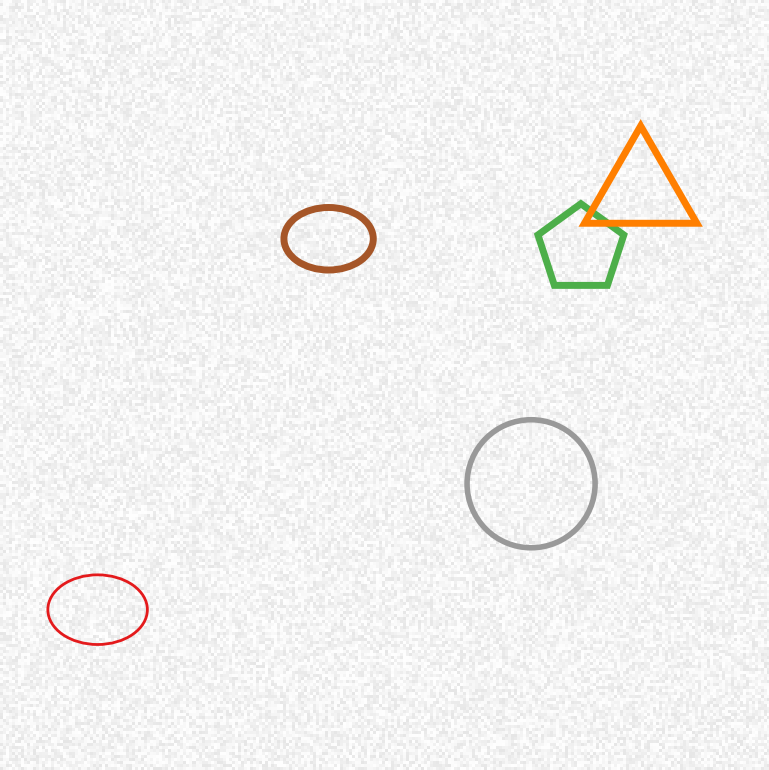[{"shape": "oval", "thickness": 1, "radius": 0.32, "center": [0.127, 0.208]}, {"shape": "pentagon", "thickness": 2.5, "radius": 0.29, "center": [0.754, 0.677]}, {"shape": "triangle", "thickness": 2.5, "radius": 0.42, "center": [0.832, 0.752]}, {"shape": "oval", "thickness": 2.5, "radius": 0.29, "center": [0.427, 0.69]}, {"shape": "circle", "thickness": 2, "radius": 0.42, "center": [0.69, 0.372]}]